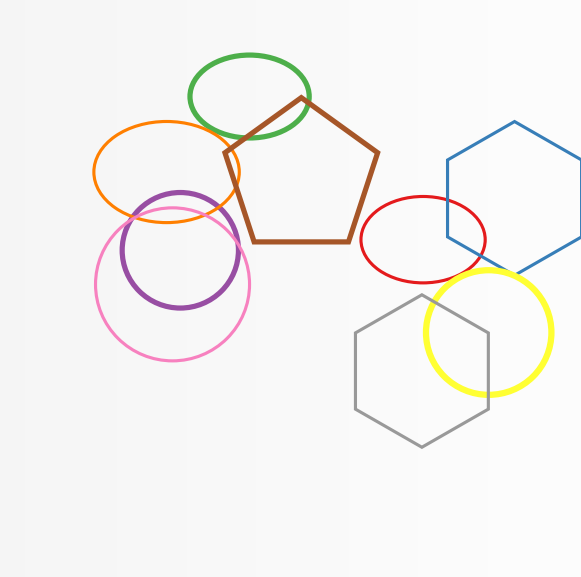[{"shape": "oval", "thickness": 1.5, "radius": 0.53, "center": [0.728, 0.584]}, {"shape": "hexagon", "thickness": 1.5, "radius": 0.67, "center": [0.885, 0.656]}, {"shape": "oval", "thickness": 2.5, "radius": 0.51, "center": [0.429, 0.832]}, {"shape": "circle", "thickness": 2.5, "radius": 0.5, "center": [0.31, 0.566]}, {"shape": "oval", "thickness": 1.5, "radius": 0.63, "center": [0.287, 0.701]}, {"shape": "circle", "thickness": 3, "radius": 0.54, "center": [0.841, 0.423]}, {"shape": "pentagon", "thickness": 2.5, "radius": 0.69, "center": [0.518, 0.692]}, {"shape": "circle", "thickness": 1.5, "radius": 0.66, "center": [0.297, 0.507]}, {"shape": "hexagon", "thickness": 1.5, "radius": 0.66, "center": [0.726, 0.357]}]